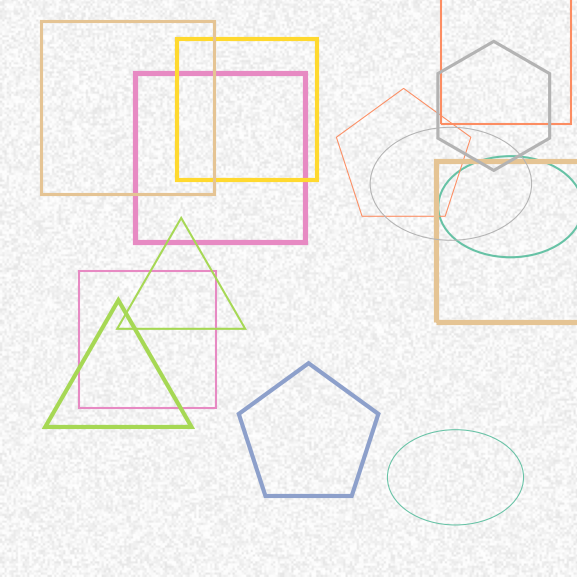[{"shape": "oval", "thickness": 0.5, "radius": 0.59, "center": [0.789, 0.173]}, {"shape": "oval", "thickness": 1, "radius": 0.63, "center": [0.884, 0.641]}, {"shape": "square", "thickness": 1, "radius": 0.56, "center": [0.876, 0.897]}, {"shape": "pentagon", "thickness": 0.5, "radius": 0.61, "center": [0.699, 0.724]}, {"shape": "pentagon", "thickness": 2, "radius": 0.64, "center": [0.534, 0.243]}, {"shape": "square", "thickness": 1, "radius": 0.59, "center": [0.255, 0.411]}, {"shape": "square", "thickness": 2.5, "radius": 0.73, "center": [0.381, 0.726]}, {"shape": "triangle", "thickness": 1, "radius": 0.64, "center": [0.314, 0.494]}, {"shape": "triangle", "thickness": 2, "radius": 0.73, "center": [0.205, 0.333]}, {"shape": "square", "thickness": 2, "radius": 0.61, "center": [0.428, 0.81]}, {"shape": "square", "thickness": 2.5, "radius": 0.7, "center": [0.894, 0.58]}, {"shape": "square", "thickness": 1.5, "radius": 0.75, "center": [0.221, 0.813]}, {"shape": "hexagon", "thickness": 1.5, "radius": 0.56, "center": [0.855, 0.816]}, {"shape": "oval", "thickness": 0.5, "radius": 0.7, "center": [0.781, 0.681]}]